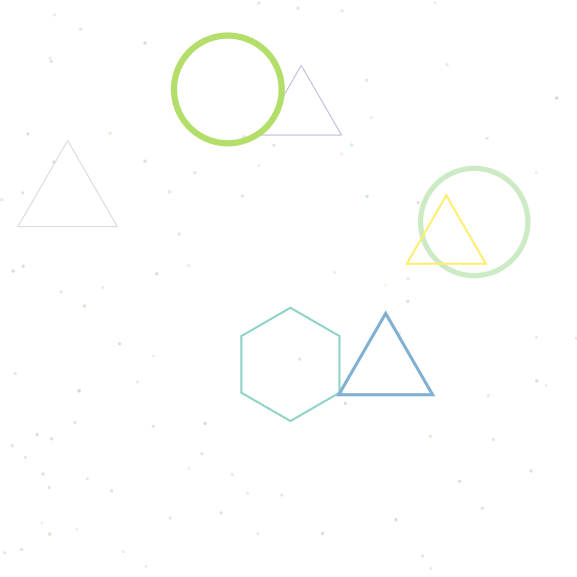[{"shape": "hexagon", "thickness": 1, "radius": 0.49, "center": [0.503, 0.368]}, {"shape": "triangle", "thickness": 0.5, "radius": 0.4, "center": [0.522, 0.806]}, {"shape": "triangle", "thickness": 1.5, "radius": 0.47, "center": [0.668, 0.363]}, {"shape": "circle", "thickness": 3, "radius": 0.47, "center": [0.395, 0.844]}, {"shape": "triangle", "thickness": 0.5, "radius": 0.5, "center": [0.117, 0.656]}, {"shape": "circle", "thickness": 2.5, "radius": 0.46, "center": [0.821, 0.615]}, {"shape": "triangle", "thickness": 1, "radius": 0.39, "center": [0.773, 0.582]}]